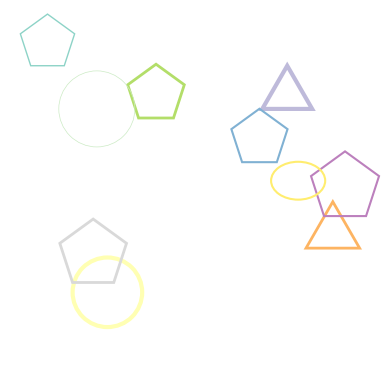[{"shape": "pentagon", "thickness": 1, "radius": 0.37, "center": [0.123, 0.889]}, {"shape": "circle", "thickness": 3, "radius": 0.45, "center": [0.279, 0.241]}, {"shape": "triangle", "thickness": 3, "radius": 0.37, "center": [0.746, 0.754]}, {"shape": "pentagon", "thickness": 1.5, "radius": 0.38, "center": [0.674, 0.641]}, {"shape": "triangle", "thickness": 2, "radius": 0.4, "center": [0.864, 0.396]}, {"shape": "pentagon", "thickness": 2, "radius": 0.39, "center": [0.405, 0.756]}, {"shape": "pentagon", "thickness": 2, "radius": 0.46, "center": [0.242, 0.34]}, {"shape": "pentagon", "thickness": 1.5, "radius": 0.46, "center": [0.896, 0.514]}, {"shape": "circle", "thickness": 0.5, "radius": 0.49, "center": [0.252, 0.717]}, {"shape": "oval", "thickness": 1.5, "radius": 0.35, "center": [0.774, 0.531]}]